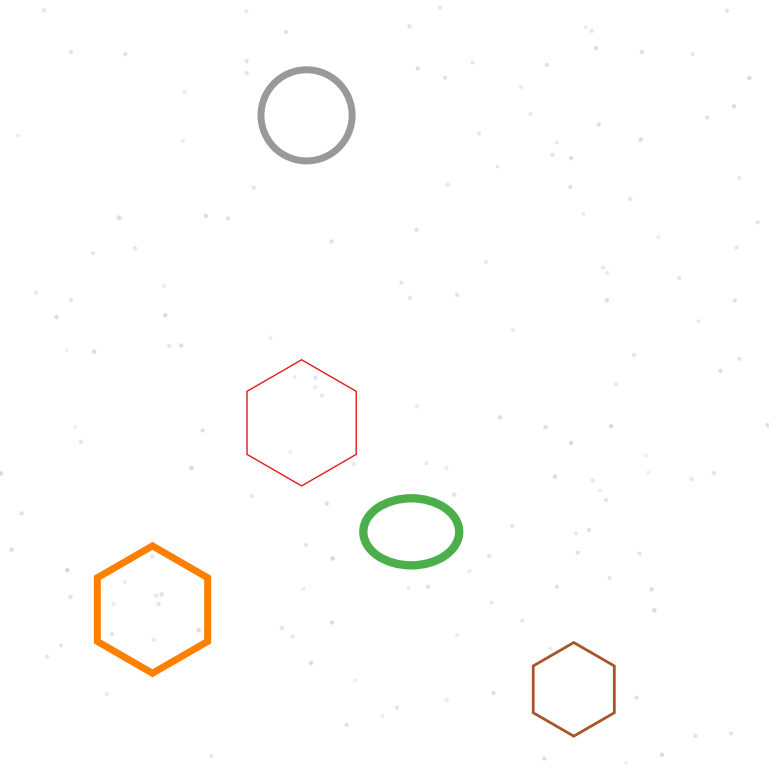[{"shape": "hexagon", "thickness": 0.5, "radius": 0.41, "center": [0.392, 0.451]}, {"shape": "oval", "thickness": 3, "radius": 0.31, "center": [0.534, 0.309]}, {"shape": "hexagon", "thickness": 2.5, "radius": 0.41, "center": [0.198, 0.208]}, {"shape": "hexagon", "thickness": 1, "radius": 0.3, "center": [0.745, 0.105]}, {"shape": "circle", "thickness": 2.5, "radius": 0.3, "center": [0.398, 0.85]}]